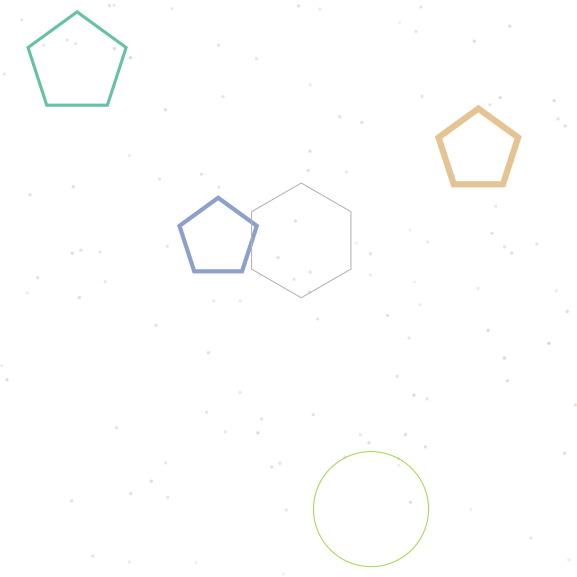[{"shape": "pentagon", "thickness": 1.5, "radius": 0.45, "center": [0.133, 0.889]}, {"shape": "pentagon", "thickness": 2, "radius": 0.35, "center": [0.378, 0.586]}, {"shape": "circle", "thickness": 0.5, "radius": 0.5, "center": [0.642, 0.118]}, {"shape": "pentagon", "thickness": 3, "radius": 0.36, "center": [0.828, 0.739]}, {"shape": "hexagon", "thickness": 0.5, "radius": 0.5, "center": [0.522, 0.583]}]